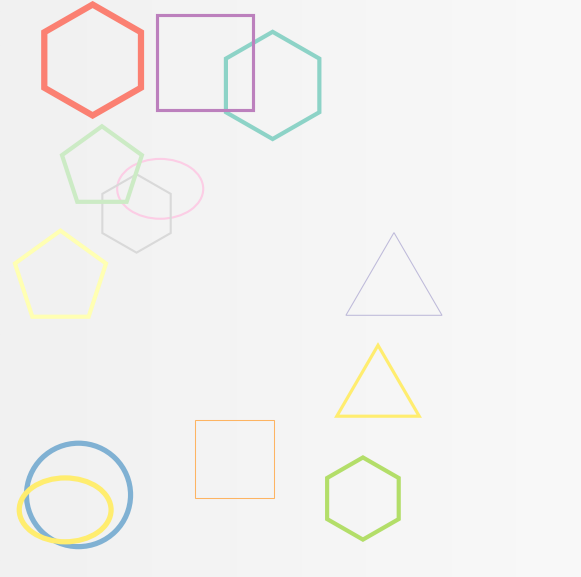[{"shape": "hexagon", "thickness": 2, "radius": 0.46, "center": [0.469, 0.851]}, {"shape": "pentagon", "thickness": 2, "radius": 0.41, "center": [0.104, 0.517]}, {"shape": "triangle", "thickness": 0.5, "radius": 0.48, "center": [0.678, 0.501]}, {"shape": "hexagon", "thickness": 3, "radius": 0.48, "center": [0.159, 0.895]}, {"shape": "circle", "thickness": 2.5, "radius": 0.45, "center": [0.135, 0.142]}, {"shape": "square", "thickness": 0.5, "radius": 0.34, "center": [0.404, 0.204]}, {"shape": "hexagon", "thickness": 2, "radius": 0.36, "center": [0.624, 0.136]}, {"shape": "oval", "thickness": 1, "radius": 0.37, "center": [0.276, 0.672]}, {"shape": "hexagon", "thickness": 1, "radius": 0.34, "center": [0.235, 0.63]}, {"shape": "square", "thickness": 1.5, "radius": 0.41, "center": [0.352, 0.891]}, {"shape": "pentagon", "thickness": 2, "radius": 0.36, "center": [0.175, 0.708]}, {"shape": "oval", "thickness": 2.5, "radius": 0.4, "center": [0.112, 0.116]}, {"shape": "triangle", "thickness": 1.5, "radius": 0.41, "center": [0.65, 0.319]}]